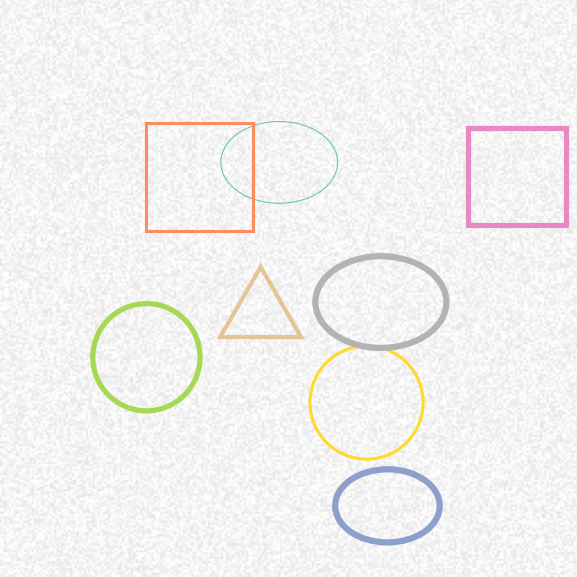[{"shape": "oval", "thickness": 0.5, "radius": 0.51, "center": [0.484, 0.718]}, {"shape": "square", "thickness": 1.5, "radius": 0.47, "center": [0.346, 0.692]}, {"shape": "oval", "thickness": 3, "radius": 0.45, "center": [0.671, 0.123]}, {"shape": "square", "thickness": 2.5, "radius": 0.42, "center": [0.895, 0.694]}, {"shape": "circle", "thickness": 2.5, "radius": 0.46, "center": [0.254, 0.381]}, {"shape": "circle", "thickness": 1.5, "radius": 0.49, "center": [0.635, 0.302]}, {"shape": "triangle", "thickness": 2, "radius": 0.4, "center": [0.451, 0.456]}, {"shape": "oval", "thickness": 3, "radius": 0.57, "center": [0.66, 0.476]}]